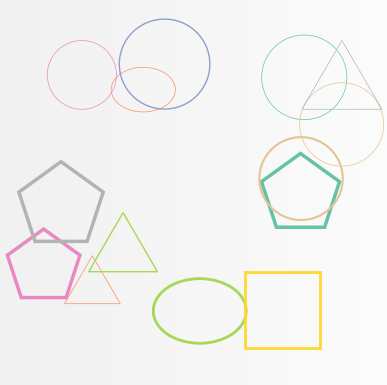[{"shape": "circle", "thickness": 0.5, "radius": 0.55, "center": [0.785, 0.799]}, {"shape": "pentagon", "thickness": 2.5, "radius": 0.53, "center": [0.776, 0.495]}, {"shape": "triangle", "thickness": 0.5, "radius": 0.42, "center": [0.238, 0.253]}, {"shape": "oval", "thickness": 0.5, "radius": 0.41, "center": [0.37, 0.767]}, {"shape": "circle", "thickness": 1, "radius": 0.58, "center": [0.425, 0.834]}, {"shape": "circle", "thickness": 0.5, "radius": 0.45, "center": [0.211, 0.806]}, {"shape": "pentagon", "thickness": 2.5, "radius": 0.49, "center": [0.113, 0.307]}, {"shape": "triangle", "thickness": 1, "radius": 0.51, "center": [0.318, 0.345]}, {"shape": "oval", "thickness": 2, "radius": 0.6, "center": [0.515, 0.192]}, {"shape": "square", "thickness": 2, "radius": 0.49, "center": [0.729, 0.195]}, {"shape": "circle", "thickness": 0.5, "radius": 0.54, "center": [0.882, 0.677]}, {"shape": "circle", "thickness": 1.5, "radius": 0.54, "center": [0.777, 0.536]}, {"shape": "triangle", "thickness": 0.5, "radius": 0.6, "center": [0.882, 0.776]}, {"shape": "pentagon", "thickness": 2.5, "radius": 0.57, "center": [0.157, 0.466]}]